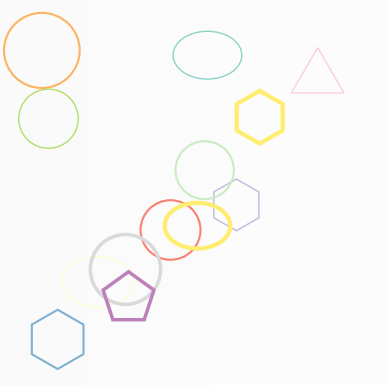[{"shape": "oval", "thickness": 1, "radius": 0.44, "center": [0.535, 0.857]}, {"shape": "oval", "thickness": 0.5, "radius": 0.47, "center": [0.253, 0.268]}, {"shape": "hexagon", "thickness": 1, "radius": 0.34, "center": [0.61, 0.468]}, {"shape": "circle", "thickness": 1.5, "radius": 0.39, "center": [0.44, 0.403]}, {"shape": "hexagon", "thickness": 1.5, "radius": 0.38, "center": [0.149, 0.119]}, {"shape": "circle", "thickness": 1.5, "radius": 0.49, "center": [0.108, 0.869]}, {"shape": "circle", "thickness": 1, "radius": 0.38, "center": [0.125, 0.692]}, {"shape": "triangle", "thickness": 1, "radius": 0.39, "center": [0.82, 0.798]}, {"shape": "circle", "thickness": 2.5, "radius": 0.45, "center": [0.324, 0.3]}, {"shape": "pentagon", "thickness": 2.5, "radius": 0.34, "center": [0.332, 0.225]}, {"shape": "circle", "thickness": 1.5, "radius": 0.38, "center": [0.528, 0.558]}, {"shape": "hexagon", "thickness": 3, "radius": 0.34, "center": [0.67, 0.696]}, {"shape": "oval", "thickness": 3, "radius": 0.42, "center": [0.51, 0.414]}]